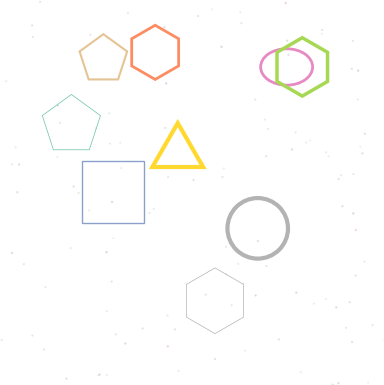[{"shape": "pentagon", "thickness": 0.5, "radius": 0.4, "center": [0.185, 0.675]}, {"shape": "hexagon", "thickness": 2, "radius": 0.35, "center": [0.403, 0.864]}, {"shape": "square", "thickness": 1, "radius": 0.41, "center": [0.294, 0.501]}, {"shape": "oval", "thickness": 2, "radius": 0.34, "center": [0.744, 0.826]}, {"shape": "hexagon", "thickness": 2.5, "radius": 0.38, "center": [0.785, 0.826]}, {"shape": "triangle", "thickness": 3, "radius": 0.38, "center": [0.462, 0.604]}, {"shape": "pentagon", "thickness": 1.5, "radius": 0.32, "center": [0.269, 0.846]}, {"shape": "hexagon", "thickness": 0.5, "radius": 0.43, "center": [0.558, 0.219]}, {"shape": "circle", "thickness": 3, "radius": 0.39, "center": [0.669, 0.407]}]